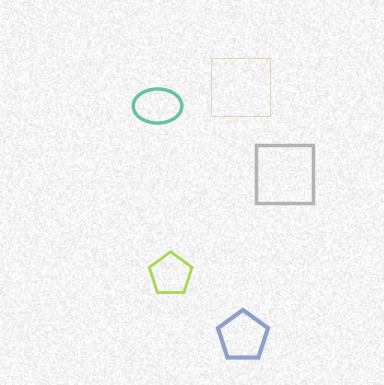[{"shape": "oval", "thickness": 2.5, "radius": 0.32, "center": [0.409, 0.725]}, {"shape": "pentagon", "thickness": 3, "radius": 0.34, "center": [0.631, 0.127]}, {"shape": "pentagon", "thickness": 2, "radius": 0.29, "center": [0.443, 0.288]}, {"shape": "square", "thickness": 0.5, "radius": 0.38, "center": [0.625, 0.774]}, {"shape": "square", "thickness": 2.5, "radius": 0.37, "center": [0.739, 0.548]}]